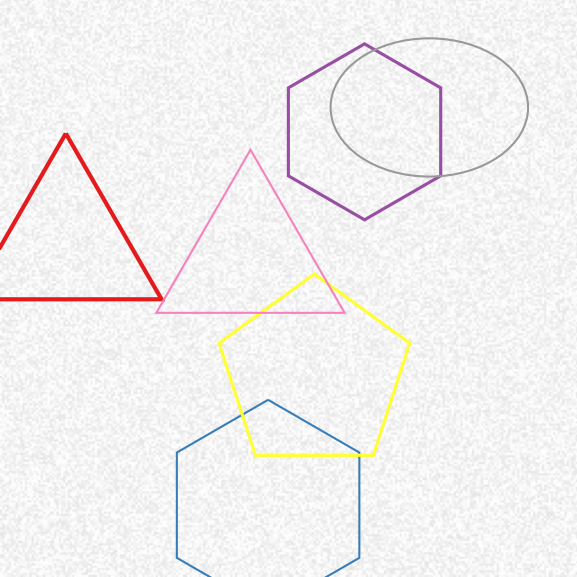[{"shape": "triangle", "thickness": 2, "radius": 0.96, "center": [0.114, 0.577]}, {"shape": "hexagon", "thickness": 1, "radius": 0.91, "center": [0.464, 0.124]}, {"shape": "hexagon", "thickness": 1.5, "radius": 0.76, "center": [0.631, 0.771]}, {"shape": "pentagon", "thickness": 1.5, "radius": 0.87, "center": [0.544, 0.351]}, {"shape": "triangle", "thickness": 1, "radius": 0.94, "center": [0.434, 0.552]}, {"shape": "oval", "thickness": 1, "radius": 0.85, "center": [0.743, 0.813]}]